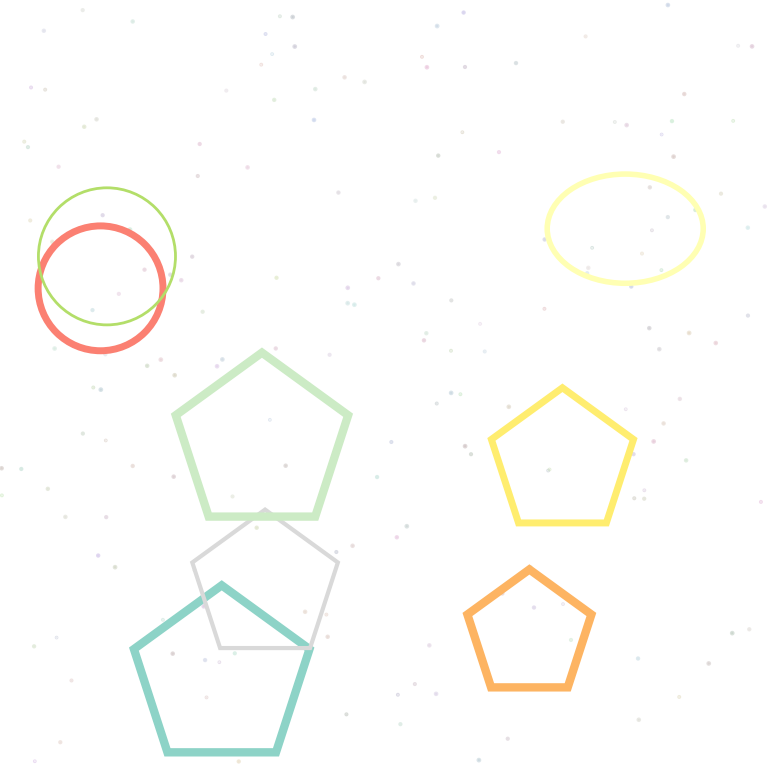[{"shape": "pentagon", "thickness": 3, "radius": 0.6, "center": [0.288, 0.12]}, {"shape": "oval", "thickness": 2, "radius": 0.51, "center": [0.812, 0.703]}, {"shape": "circle", "thickness": 2.5, "radius": 0.41, "center": [0.131, 0.626]}, {"shape": "pentagon", "thickness": 3, "radius": 0.42, "center": [0.688, 0.176]}, {"shape": "circle", "thickness": 1, "radius": 0.45, "center": [0.139, 0.667]}, {"shape": "pentagon", "thickness": 1.5, "radius": 0.5, "center": [0.344, 0.239]}, {"shape": "pentagon", "thickness": 3, "radius": 0.59, "center": [0.34, 0.424]}, {"shape": "pentagon", "thickness": 2.5, "radius": 0.49, "center": [0.73, 0.399]}]